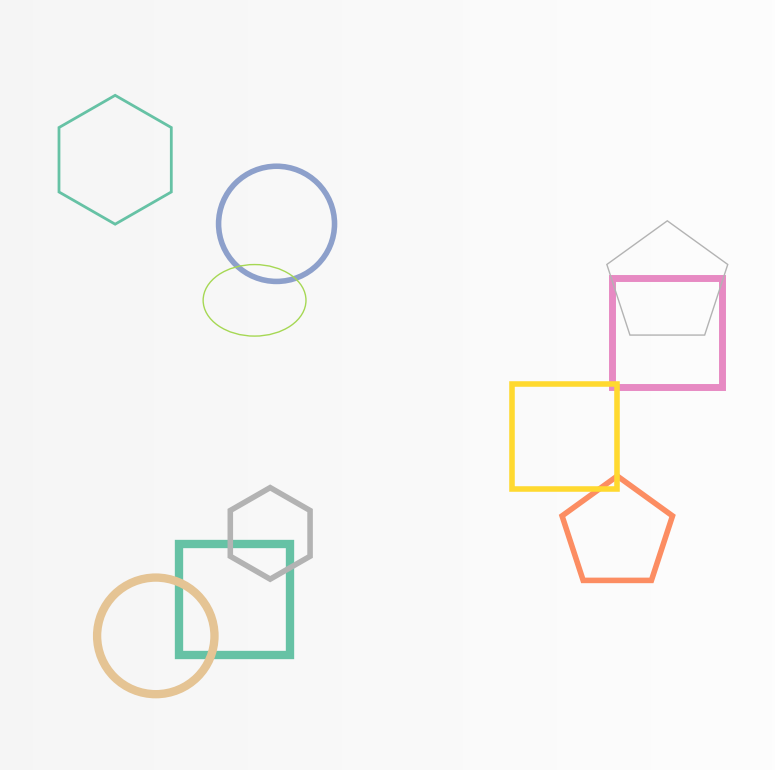[{"shape": "square", "thickness": 3, "radius": 0.36, "center": [0.303, 0.221]}, {"shape": "hexagon", "thickness": 1, "radius": 0.42, "center": [0.149, 0.793]}, {"shape": "pentagon", "thickness": 2, "radius": 0.37, "center": [0.796, 0.307]}, {"shape": "circle", "thickness": 2, "radius": 0.37, "center": [0.357, 0.709]}, {"shape": "square", "thickness": 2.5, "radius": 0.35, "center": [0.861, 0.568]}, {"shape": "oval", "thickness": 0.5, "radius": 0.33, "center": [0.328, 0.61]}, {"shape": "square", "thickness": 2, "radius": 0.34, "center": [0.729, 0.433]}, {"shape": "circle", "thickness": 3, "radius": 0.38, "center": [0.201, 0.174]}, {"shape": "hexagon", "thickness": 2, "radius": 0.3, "center": [0.349, 0.307]}, {"shape": "pentagon", "thickness": 0.5, "radius": 0.41, "center": [0.861, 0.631]}]